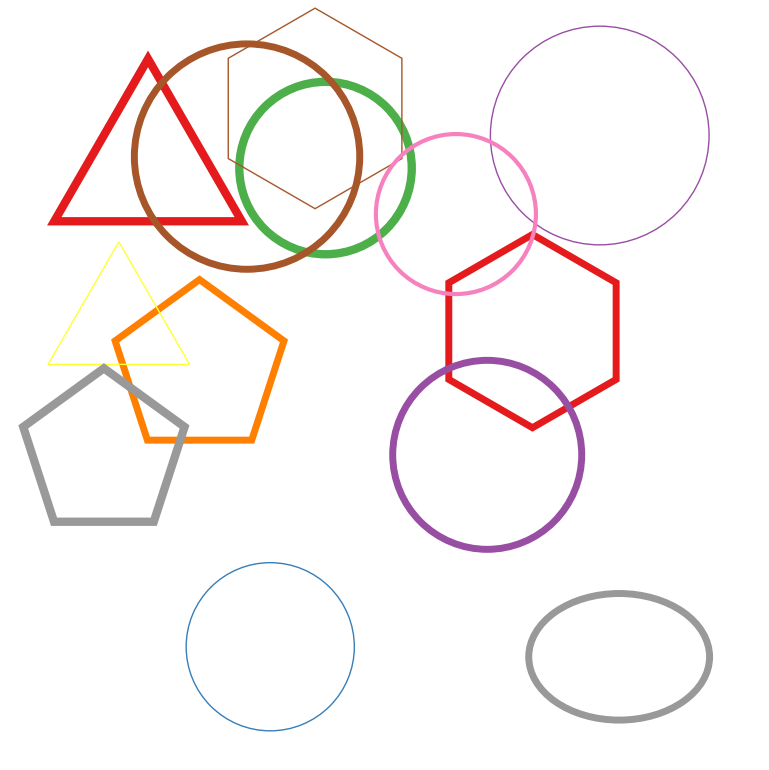[{"shape": "triangle", "thickness": 3, "radius": 0.7, "center": [0.192, 0.783]}, {"shape": "hexagon", "thickness": 2.5, "radius": 0.63, "center": [0.692, 0.57]}, {"shape": "circle", "thickness": 0.5, "radius": 0.55, "center": [0.351, 0.16]}, {"shape": "circle", "thickness": 3, "radius": 0.56, "center": [0.423, 0.782]}, {"shape": "circle", "thickness": 2.5, "radius": 0.61, "center": [0.633, 0.409]}, {"shape": "circle", "thickness": 0.5, "radius": 0.71, "center": [0.779, 0.824]}, {"shape": "pentagon", "thickness": 2.5, "radius": 0.58, "center": [0.259, 0.522]}, {"shape": "triangle", "thickness": 0.5, "radius": 0.53, "center": [0.154, 0.58]}, {"shape": "hexagon", "thickness": 0.5, "radius": 0.65, "center": [0.409, 0.859]}, {"shape": "circle", "thickness": 2.5, "radius": 0.73, "center": [0.321, 0.797]}, {"shape": "circle", "thickness": 1.5, "radius": 0.52, "center": [0.592, 0.722]}, {"shape": "pentagon", "thickness": 3, "radius": 0.55, "center": [0.135, 0.412]}, {"shape": "oval", "thickness": 2.5, "radius": 0.59, "center": [0.804, 0.147]}]